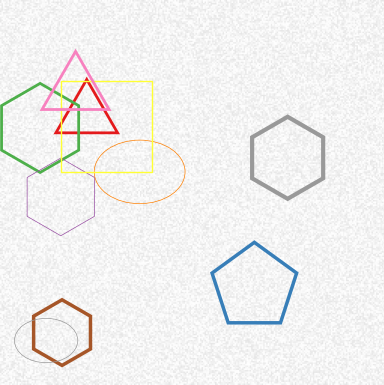[{"shape": "triangle", "thickness": 2, "radius": 0.46, "center": [0.225, 0.701]}, {"shape": "pentagon", "thickness": 2.5, "radius": 0.58, "center": [0.661, 0.255]}, {"shape": "hexagon", "thickness": 2, "radius": 0.58, "center": [0.104, 0.668]}, {"shape": "hexagon", "thickness": 0.5, "radius": 0.5, "center": [0.158, 0.489]}, {"shape": "oval", "thickness": 0.5, "radius": 0.59, "center": [0.363, 0.554]}, {"shape": "square", "thickness": 1, "radius": 0.59, "center": [0.277, 0.672]}, {"shape": "hexagon", "thickness": 2.5, "radius": 0.43, "center": [0.161, 0.136]}, {"shape": "triangle", "thickness": 2, "radius": 0.5, "center": [0.196, 0.766]}, {"shape": "hexagon", "thickness": 3, "radius": 0.53, "center": [0.747, 0.59]}, {"shape": "oval", "thickness": 0.5, "radius": 0.41, "center": [0.12, 0.116]}]